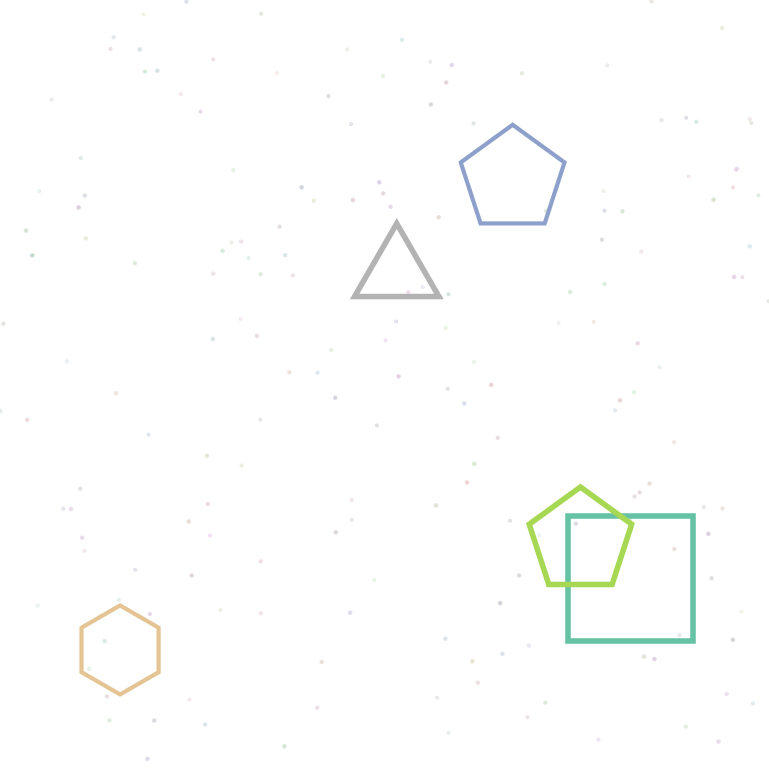[{"shape": "square", "thickness": 2, "radius": 0.41, "center": [0.819, 0.249]}, {"shape": "pentagon", "thickness": 1.5, "radius": 0.35, "center": [0.666, 0.767]}, {"shape": "pentagon", "thickness": 2, "radius": 0.35, "center": [0.754, 0.298]}, {"shape": "hexagon", "thickness": 1.5, "radius": 0.29, "center": [0.156, 0.156]}, {"shape": "triangle", "thickness": 2, "radius": 0.32, "center": [0.515, 0.647]}]